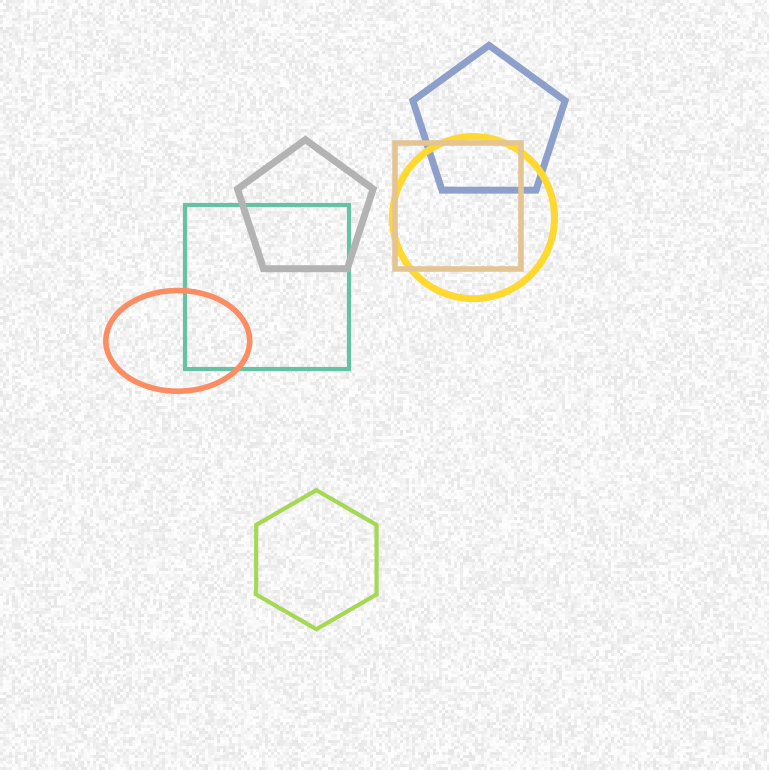[{"shape": "square", "thickness": 1.5, "radius": 0.53, "center": [0.347, 0.627]}, {"shape": "oval", "thickness": 2, "radius": 0.47, "center": [0.231, 0.557]}, {"shape": "pentagon", "thickness": 2.5, "radius": 0.52, "center": [0.635, 0.837]}, {"shape": "hexagon", "thickness": 1.5, "radius": 0.45, "center": [0.411, 0.273]}, {"shape": "circle", "thickness": 2.5, "radius": 0.53, "center": [0.615, 0.717]}, {"shape": "square", "thickness": 2, "radius": 0.41, "center": [0.595, 0.732]}, {"shape": "pentagon", "thickness": 2.5, "radius": 0.46, "center": [0.397, 0.726]}]